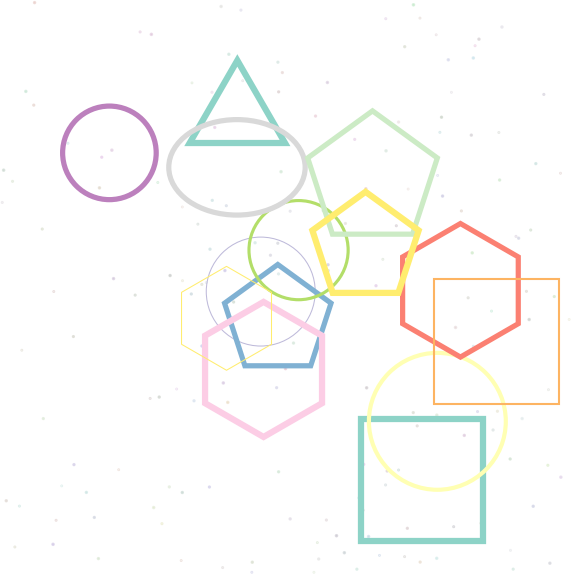[{"shape": "square", "thickness": 3, "radius": 0.53, "center": [0.731, 0.168]}, {"shape": "triangle", "thickness": 3, "radius": 0.48, "center": [0.411, 0.799]}, {"shape": "circle", "thickness": 2, "radius": 0.59, "center": [0.757, 0.27]}, {"shape": "circle", "thickness": 0.5, "radius": 0.47, "center": [0.451, 0.494]}, {"shape": "hexagon", "thickness": 2.5, "radius": 0.58, "center": [0.797, 0.496]}, {"shape": "pentagon", "thickness": 2.5, "radius": 0.48, "center": [0.481, 0.444]}, {"shape": "square", "thickness": 1, "radius": 0.54, "center": [0.859, 0.408]}, {"shape": "circle", "thickness": 1.5, "radius": 0.43, "center": [0.517, 0.566]}, {"shape": "hexagon", "thickness": 3, "radius": 0.58, "center": [0.456, 0.359]}, {"shape": "oval", "thickness": 2.5, "radius": 0.59, "center": [0.41, 0.709]}, {"shape": "circle", "thickness": 2.5, "radius": 0.41, "center": [0.189, 0.734]}, {"shape": "pentagon", "thickness": 2.5, "radius": 0.59, "center": [0.645, 0.689]}, {"shape": "pentagon", "thickness": 3, "radius": 0.48, "center": [0.633, 0.57]}, {"shape": "hexagon", "thickness": 0.5, "radius": 0.45, "center": [0.392, 0.448]}]